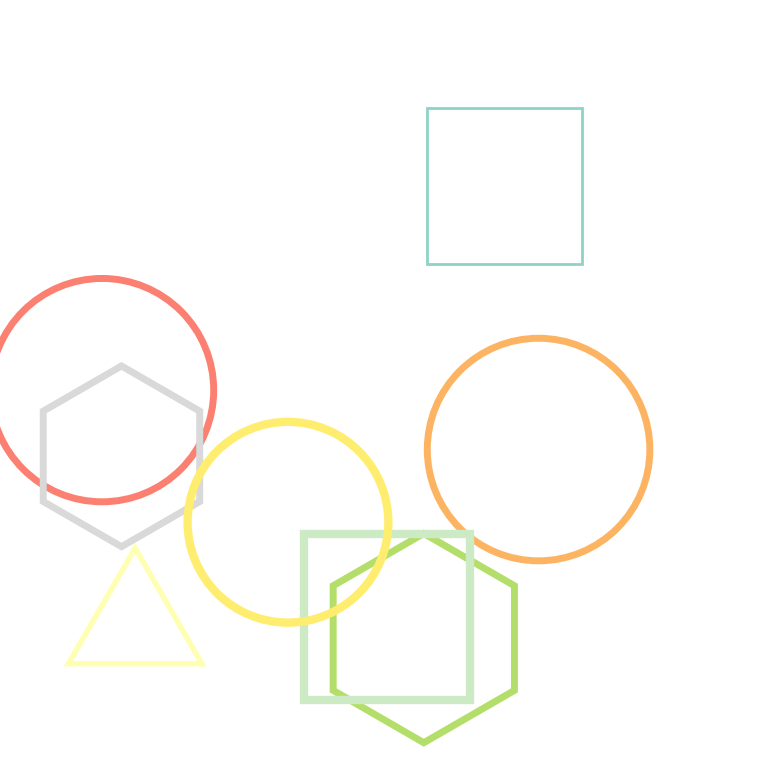[{"shape": "square", "thickness": 1, "radius": 0.51, "center": [0.655, 0.759]}, {"shape": "triangle", "thickness": 2, "radius": 0.5, "center": [0.176, 0.188]}, {"shape": "circle", "thickness": 2.5, "radius": 0.73, "center": [0.132, 0.493]}, {"shape": "circle", "thickness": 2.5, "radius": 0.72, "center": [0.699, 0.416]}, {"shape": "hexagon", "thickness": 2.5, "radius": 0.68, "center": [0.55, 0.171]}, {"shape": "hexagon", "thickness": 2.5, "radius": 0.59, "center": [0.158, 0.407]}, {"shape": "square", "thickness": 3, "radius": 0.54, "center": [0.503, 0.198]}, {"shape": "circle", "thickness": 3, "radius": 0.65, "center": [0.374, 0.322]}]